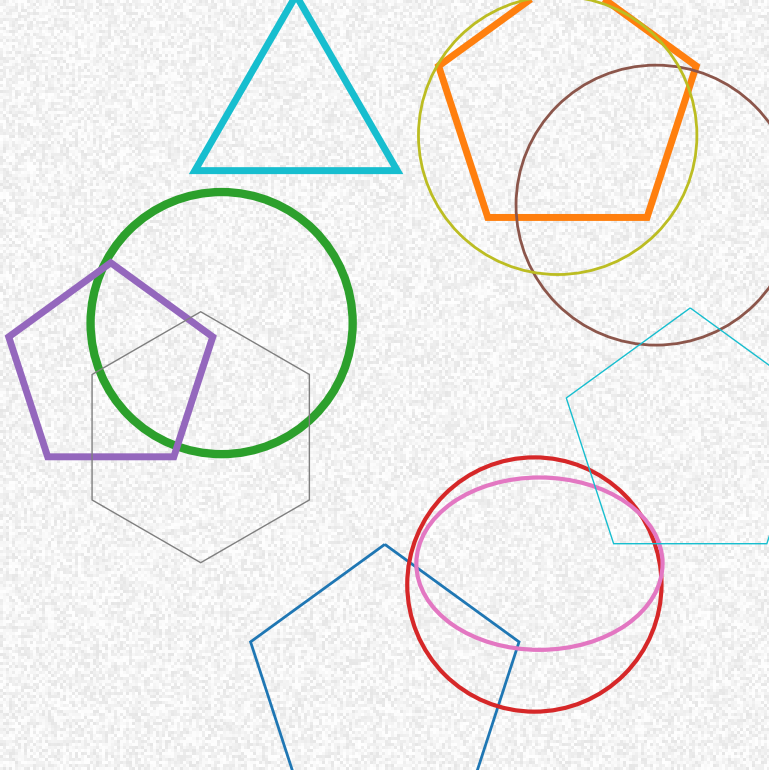[{"shape": "pentagon", "thickness": 1, "radius": 0.92, "center": [0.5, 0.11]}, {"shape": "pentagon", "thickness": 2.5, "radius": 0.88, "center": [0.737, 0.86]}, {"shape": "circle", "thickness": 3, "radius": 0.85, "center": [0.288, 0.58]}, {"shape": "circle", "thickness": 1.5, "radius": 0.83, "center": [0.694, 0.241]}, {"shape": "pentagon", "thickness": 2.5, "radius": 0.7, "center": [0.144, 0.519]}, {"shape": "circle", "thickness": 1, "radius": 0.91, "center": [0.852, 0.734]}, {"shape": "oval", "thickness": 1.5, "radius": 0.8, "center": [0.701, 0.268]}, {"shape": "hexagon", "thickness": 0.5, "radius": 0.81, "center": [0.261, 0.432]}, {"shape": "circle", "thickness": 1, "radius": 0.9, "center": [0.724, 0.824]}, {"shape": "triangle", "thickness": 2.5, "radius": 0.76, "center": [0.385, 0.854]}, {"shape": "pentagon", "thickness": 0.5, "radius": 0.85, "center": [0.896, 0.431]}]